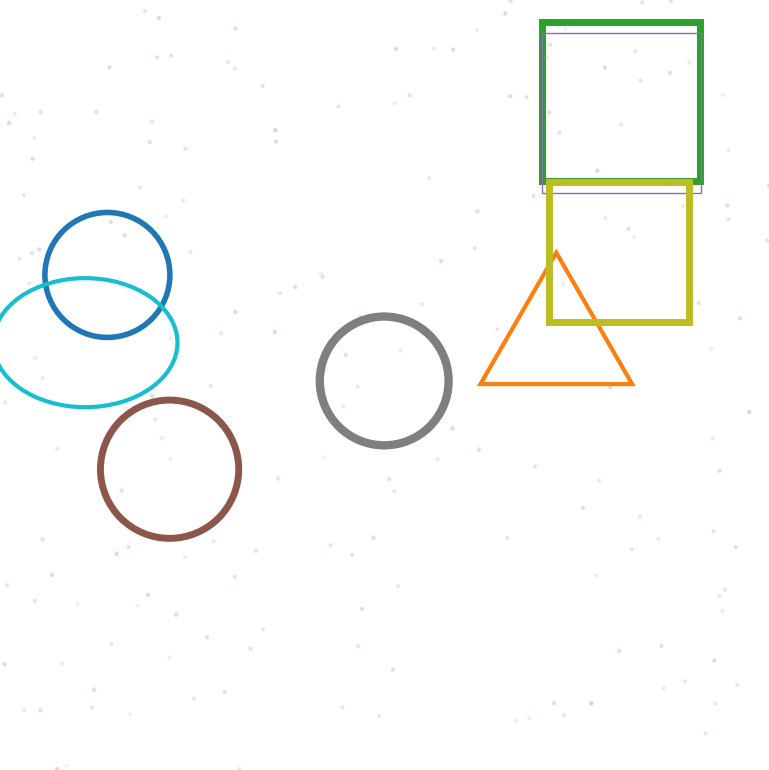[{"shape": "circle", "thickness": 2, "radius": 0.41, "center": [0.139, 0.643]}, {"shape": "triangle", "thickness": 1.5, "radius": 0.57, "center": [0.722, 0.558]}, {"shape": "square", "thickness": 2.5, "radius": 0.51, "center": [0.806, 0.868]}, {"shape": "square", "thickness": 0.5, "radius": 0.52, "center": [0.807, 0.853]}, {"shape": "circle", "thickness": 2.5, "radius": 0.45, "center": [0.22, 0.391]}, {"shape": "circle", "thickness": 3, "radius": 0.42, "center": [0.499, 0.505]}, {"shape": "square", "thickness": 2.5, "radius": 0.45, "center": [0.804, 0.673]}, {"shape": "oval", "thickness": 1.5, "radius": 0.6, "center": [0.111, 0.555]}]